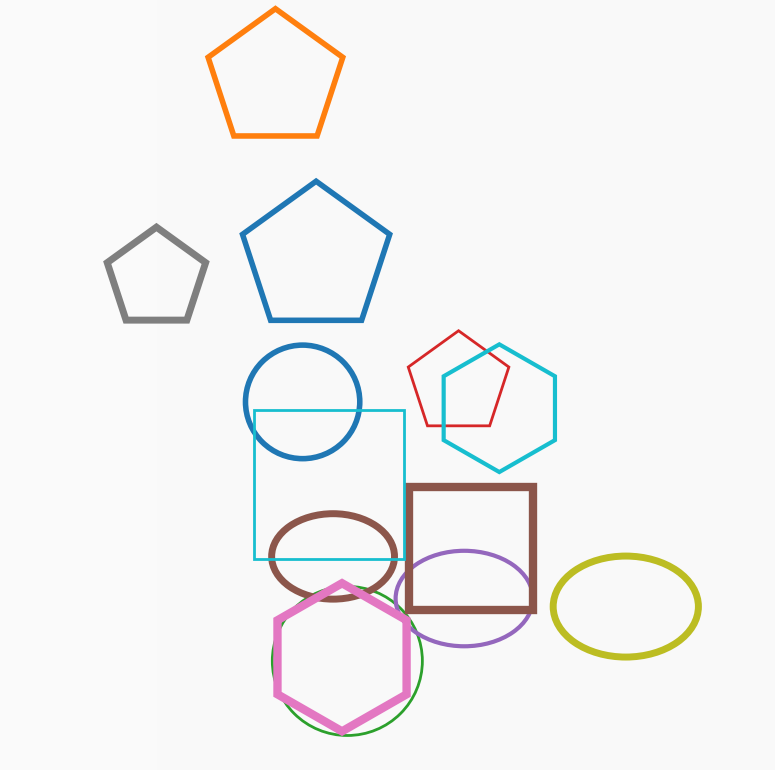[{"shape": "pentagon", "thickness": 2, "radius": 0.5, "center": [0.408, 0.665]}, {"shape": "circle", "thickness": 2, "radius": 0.37, "center": [0.39, 0.478]}, {"shape": "pentagon", "thickness": 2, "radius": 0.46, "center": [0.355, 0.897]}, {"shape": "circle", "thickness": 1, "radius": 0.48, "center": [0.448, 0.142]}, {"shape": "pentagon", "thickness": 1, "radius": 0.34, "center": [0.592, 0.502]}, {"shape": "oval", "thickness": 1.5, "radius": 0.44, "center": [0.599, 0.223]}, {"shape": "square", "thickness": 3, "radius": 0.4, "center": [0.608, 0.288]}, {"shape": "oval", "thickness": 2.5, "radius": 0.4, "center": [0.43, 0.277]}, {"shape": "hexagon", "thickness": 3, "radius": 0.48, "center": [0.441, 0.146]}, {"shape": "pentagon", "thickness": 2.5, "radius": 0.33, "center": [0.202, 0.638]}, {"shape": "oval", "thickness": 2.5, "radius": 0.47, "center": [0.807, 0.212]}, {"shape": "square", "thickness": 1, "radius": 0.48, "center": [0.425, 0.371]}, {"shape": "hexagon", "thickness": 1.5, "radius": 0.41, "center": [0.644, 0.47]}]